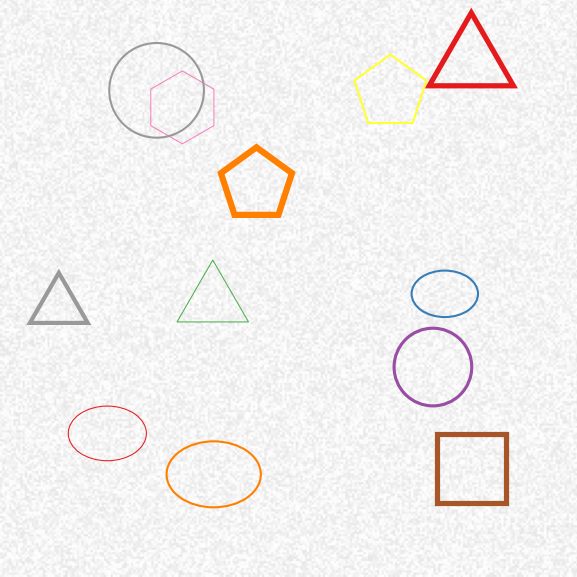[{"shape": "oval", "thickness": 0.5, "radius": 0.34, "center": [0.186, 0.249]}, {"shape": "triangle", "thickness": 2.5, "radius": 0.42, "center": [0.816, 0.893]}, {"shape": "oval", "thickness": 1, "radius": 0.29, "center": [0.77, 0.49]}, {"shape": "triangle", "thickness": 0.5, "radius": 0.36, "center": [0.368, 0.477]}, {"shape": "circle", "thickness": 1.5, "radius": 0.34, "center": [0.75, 0.364]}, {"shape": "oval", "thickness": 1, "radius": 0.41, "center": [0.37, 0.178]}, {"shape": "pentagon", "thickness": 3, "radius": 0.32, "center": [0.444, 0.679]}, {"shape": "pentagon", "thickness": 1, "radius": 0.33, "center": [0.676, 0.839]}, {"shape": "square", "thickness": 2.5, "radius": 0.3, "center": [0.816, 0.188]}, {"shape": "hexagon", "thickness": 0.5, "radius": 0.32, "center": [0.316, 0.813]}, {"shape": "triangle", "thickness": 2, "radius": 0.29, "center": [0.102, 0.469]}, {"shape": "circle", "thickness": 1, "radius": 0.41, "center": [0.271, 0.843]}]